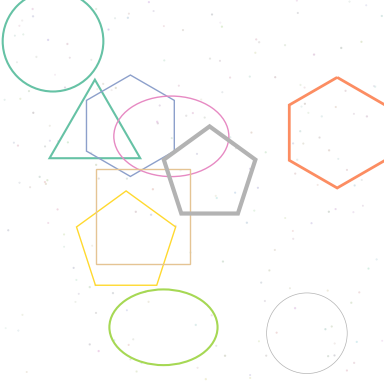[{"shape": "triangle", "thickness": 1.5, "radius": 0.68, "center": [0.246, 0.657]}, {"shape": "circle", "thickness": 1.5, "radius": 0.65, "center": [0.138, 0.893]}, {"shape": "hexagon", "thickness": 2, "radius": 0.72, "center": [0.876, 0.655]}, {"shape": "hexagon", "thickness": 1, "radius": 0.66, "center": [0.339, 0.673]}, {"shape": "oval", "thickness": 1, "radius": 0.75, "center": [0.445, 0.646]}, {"shape": "oval", "thickness": 1.5, "radius": 0.7, "center": [0.425, 0.15]}, {"shape": "pentagon", "thickness": 1, "radius": 0.68, "center": [0.327, 0.369]}, {"shape": "square", "thickness": 1, "radius": 0.61, "center": [0.371, 0.437]}, {"shape": "circle", "thickness": 0.5, "radius": 0.52, "center": [0.797, 0.134]}, {"shape": "pentagon", "thickness": 3, "radius": 0.63, "center": [0.544, 0.547]}]